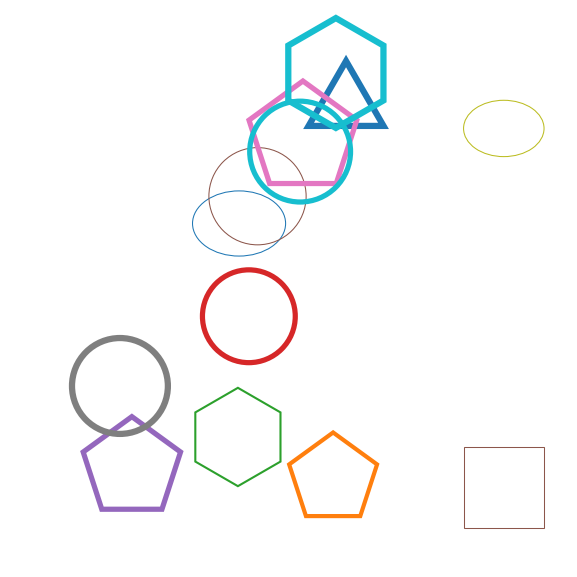[{"shape": "oval", "thickness": 0.5, "radius": 0.4, "center": [0.414, 0.612]}, {"shape": "triangle", "thickness": 3, "radius": 0.37, "center": [0.599, 0.819]}, {"shape": "pentagon", "thickness": 2, "radius": 0.4, "center": [0.577, 0.17]}, {"shape": "hexagon", "thickness": 1, "radius": 0.43, "center": [0.412, 0.242]}, {"shape": "circle", "thickness": 2.5, "radius": 0.4, "center": [0.431, 0.452]}, {"shape": "pentagon", "thickness": 2.5, "radius": 0.44, "center": [0.228, 0.189]}, {"shape": "circle", "thickness": 0.5, "radius": 0.42, "center": [0.446, 0.659]}, {"shape": "square", "thickness": 0.5, "radius": 0.35, "center": [0.873, 0.155]}, {"shape": "pentagon", "thickness": 2.5, "radius": 0.49, "center": [0.525, 0.761]}, {"shape": "circle", "thickness": 3, "radius": 0.42, "center": [0.208, 0.331]}, {"shape": "oval", "thickness": 0.5, "radius": 0.35, "center": [0.872, 0.777]}, {"shape": "hexagon", "thickness": 3, "radius": 0.48, "center": [0.582, 0.873]}, {"shape": "circle", "thickness": 2.5, "radius": 0.44, "center": [0.52, 0.737]}]